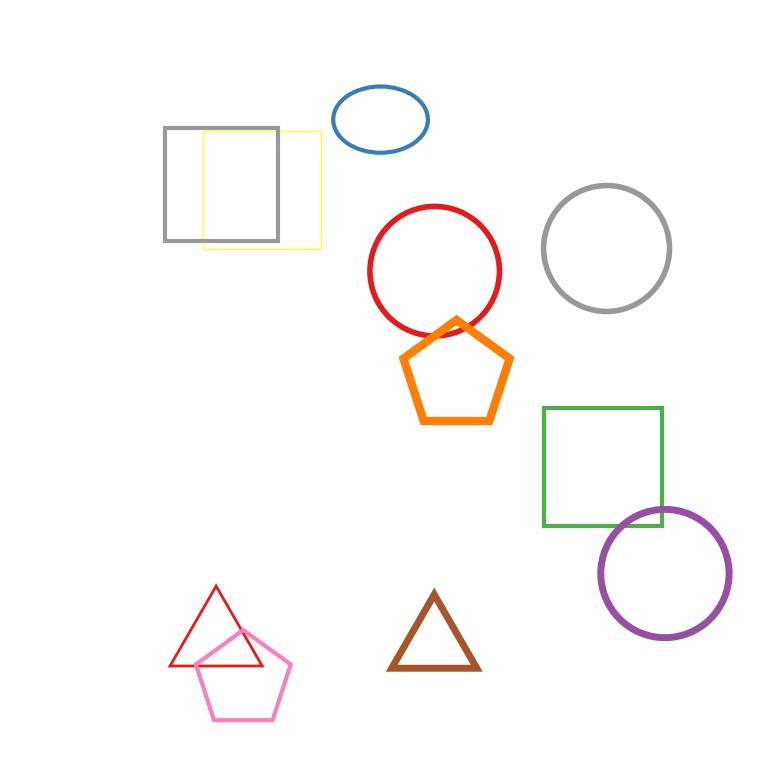[{"shape": "circle", "thickness": 2, "radius": 0.42, "center": [0.565, 0.648]}, {"shape": "triangle", "thickness": 1, "radius": 0.35, "center": [0.281, 0.17]}, {"shape": "oval", "thickness": 1.5, "radius": 0.31, "center": [0.494, 0.845]}, {"shape": "square", "thickness": 1.5, "radius": 0.38, "center": [0.783, 0.393]}, {"shape": "circle", "thickness": 2.5, "radius": 0.42, "center": [0.864, 0.255]}, {"shape": "pentagon", "thickness": 3, "radius": 0.36, "center": [0.593, 0.512]}, {"shape": "square", "thickness": 0.5, "radius": 0.38, "center": [0.34, 0.753]}, {"shape": "triangle", "thickness": 2.5, "radius": 0.32, "center": [0.564, 0.164]}, {"shape": "pentagon", "thickness": 1.5, "radius": 0.32, "center": [0.316, 0.117]}, {"shape": "circle", "thickness": 2, "radius": 0.41, "center": [0.788, 0.677]}, {"shape": "square", "thickness": 1.5, "radius": 0.37, "center": [0.287, 0.76]}]